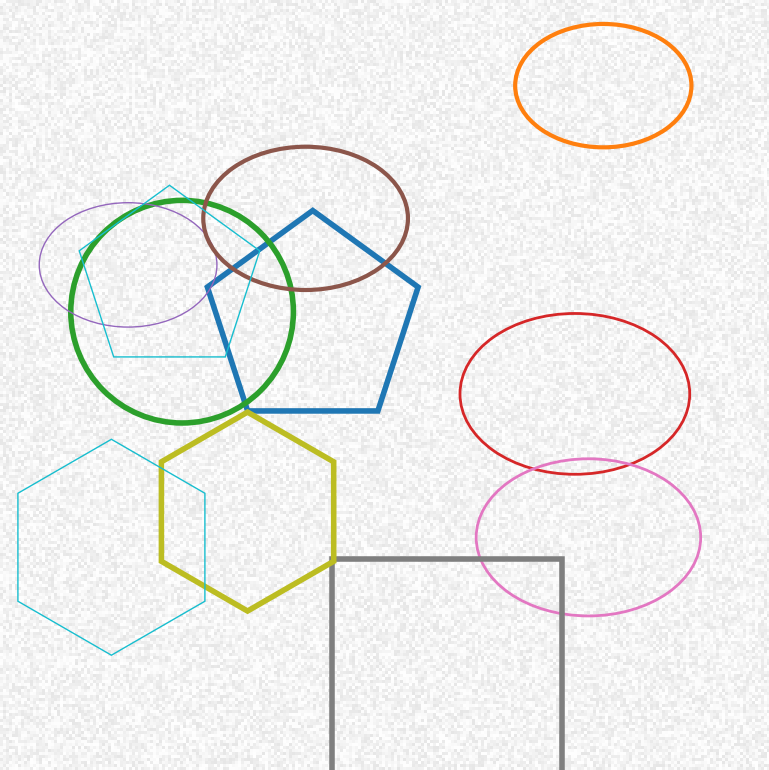[{"shape": "pentagon", "thickness": 2, "radius": 0.72, "center": [0.406, 0.583]}, {"shape": "oval", "thickness": 1.5, "radius": 0.57, "center": [0.784, 0.889]}, {"shape": "circle", "thickness": 2, "radius": 0.72, "center": [0.236, 0.595]}, {"shape": "oval", "thickness": 1, "radius": 0.75, "center": [0.747, 0.488]}, {"shape": "oval", "thickness": 0.5, "radius": 0.58, "center": [0.166, 0.656]}, {"shape": "oval", "thickness": 1.5, "radius": 0.66, "center": [0.397, 0.716]}, {"shape": "oval", "thickness": 1, "radius": 0.73, "center": [0.764, 0.302]}, {"shape": "square", "thickness": 2, "radius": 0.75, "center": [0.581, 0.125]}, {"shape": "hexagon", "thickness": 2, "radius": 0.65, "center": [0.321, 0.336]}, {"shape": "hexagon", "thickness": 0.5, "radius": 0.7, "center": [0.145, 0.289]}, {"shape": "pentagon", "thickness": 0.5, "radius": 0.62, "center": [0.22, 0.636]}]